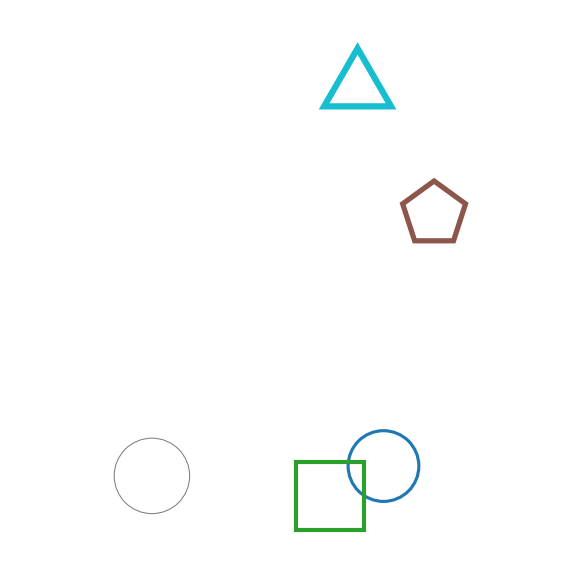[{"shape": "circle", "thickness": 1.5, "radius": 0.31, "center": [0.664, 0.192]}, {"shape": "square", "thickness": 2, "radius": 0.29, "center": [0.571, 0.14]}, {"shape": "pentagon", "thickness": 2.5, "radius": 0.29, "center": [0.752, 0.628]}, {"shape": "circle", "thickness": 0.5, "radius": 0.33, "center": [0.263, 0.175]}, {"shape": "triangle", "thickness": 3, "radius": 0.33, "center": [0.619, 0.848]}]